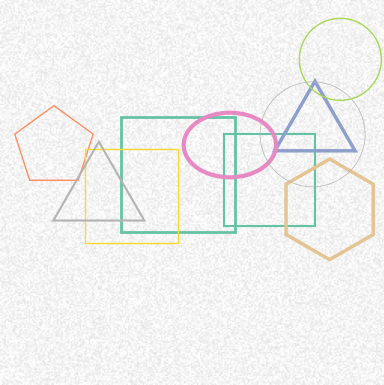[{"shape": "square", "thickness": 2, "radius": 0.75, "center": [0.462, 0.546]}, {"shape": "square", "thickness": 1.5, "radius": 0.59, "center": [0.7, 0.532]}, {"shape": "pentagon", "thickness": 1, "radius": 0.54, "center": [0.14, 0.618]}, {"shape": "triangle", "thickness": 2.5, "radius": 0.6, "center": [0.818, 0.669]}, {"shape": "oval", "thickness": 3, "radius": 0.6, "center": [0.597, 0.623]}, {"shape": "circle", "thickness": 1, "radius": 0.53, "center": [0.884, 0.846]}, {"shape": "square", "thickness": 1, "radius": 0.6, "center": [0.341, 0.491]}, {"shape": "hexagon", "thickness": 2.5, "radius": 0.65, "center": [0.856, 0.456]}, {"shape": "triangle", "thickness": 1.5, "radius": 0.68, "center": [0.257, 0.495]}, {"shape": "circle", "thickness": 0.5, "radius": 0.68, "center": [0.812, 0.651]}]